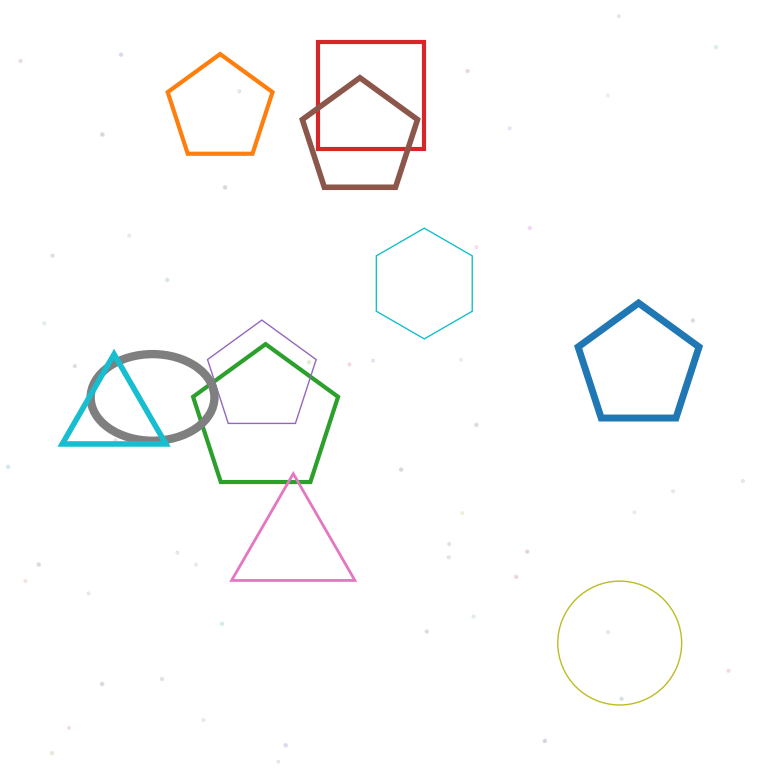[{"shape": "pentagon", "thickness": 2.5, "radius": 0.41, "center": [0.829, 0.524]}, {"shape": "pentagon", "thickness": 1.5, "radius": 0.36, "center": [0.286, 0.858]}, {"shape": "pentagon", "thickness": 1.5, "radius": 0.49, "center": [0.345, 0.454]}, {"shape": "square", "thickness": 1.5, "radius": 0.34, "center": [0.482, 0.876]}, {"shape": "pentagon", "thickness": 0.5, "radius": 0.37, "center": [0.34, 0.51]}, {"shape": "pentagon", "thickness": 2, "radius": 0.39, "center": [0.467, 0.82]}, {"shape": "triangle", "thickness": 1, "radius": 0.46, "center": [0.381, 0.292]}, {"shape": "oval", "thickness": 3, "radius": 0.4, "center": [0.198, 0.484]}, {"shape": "circle", "thickness": 0.5, "radius": 0.4, "center": [0.805, 0.165]}, {"shape": "triangle", "thickness": 2, "radius": 0.39, "center": [0.148, 0.462]}, {"shape": "hexagon", "thickness": 0.5, "radius": 0.36, "center": [0.551, 0.632]}]